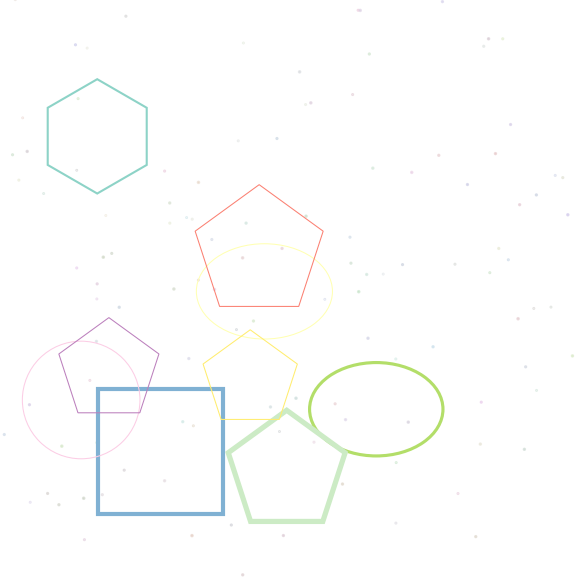[{"shape": "hexagon", "thickness": 1, "radius": 0.49, "center": [0.168, 0.763]}, {"shape": "oval", "thickness": 0.5, "radius": 0.59, "center": [0.458, 0.495]}, {"shape": "pentagon", "thickness": 0.5, "radius": 0.58, "center": [0.449, 0.563]}, {"shape": "square", "thickness": 2, "radius": 0.54, "center": [0.278, 0.217]}, {"shape": "oval", "thickness": 1.5, "radius": 0.58, "center": [0.652, 0.29]}, {"shape": "circle", "thickness": 0.5, "radius": 0.51, "center": [0.141, 0.307]}, {"shape": "pentagon", "thickness": 0.5, "radius": 0.46, "center": [0.189, 0.358]}, {"shape": "pentagon", "thickness": 2.5, "radius": 0.53, "center": [0.496, 0.182]}, {"shape": "pentagon", "thickness": 0.5, "radius": 0.43, "center": [0.433, 0.342]}]